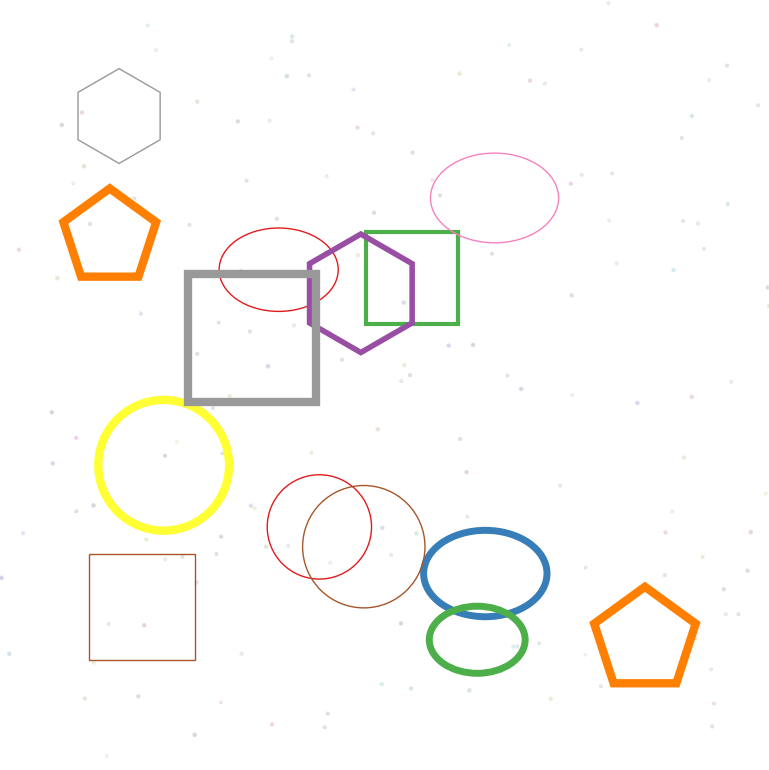[{"shape": "circle", "thickness": 0.5, "radius": 0.34, "center": [0.415, 0.316]}, {"shape": "oval", "thickness": 0.5, "radius": 0.39, "center": [0.362, 0.65]}, {"shape": "oval", "thickness": 2.5, "radius": 0.4, "center": [0.63, 0.255]}, {"shape": "square", "thickness": 1.5, "radius": 0.3, "center": [0.535, 0.639]}, {"shape": "oval", "thickness": 2.5, "radius": 0.31, "center": [0.62, 0.169]}, {"shape": "hexagon", "thickness": 2, "radius": 0.38, "center": [0.469, 0.619]}, {"shape": "pentagon", "thickness": 3, "radius": 0.35, "center": [0.838, 0.169]}, {"shape": "pentagon", "thickness": 3, "radius": 0.32, "center": [0.143, 0.692]}, {"shape": "circle", "thickness": 3, "radius": 0.42, "center": [0.213, 0.396]}, {"shape": "square", "thickness": 0.5, "radius": 0.34, "center": [0.184, 0.212]}, {"shape": "circle", "thickness": 0.5, "radius": 0.4, "center": [0.472, 0.29]}, {"shape": "oval", "thickness": 0.5, "radius": 0.42, "center": [0.642, 0.743]}, {"shape": "square", "thickness": 3, "radius": 0.41, "center": [0.328, 0.561]}, {"shape": "hexagon", "thickness": 0.5, "radius": 0.31, "center": [0.155, 0.849]}]